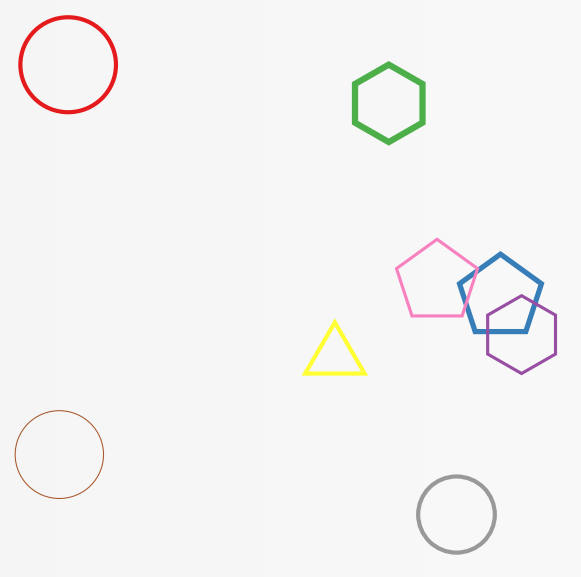[{"shape": "circle", "thickness": 2, "radius": 0.41, "center": [0.117, 0.887]}, {"shape": "pentagon", "thickness": 2.5, "radius": 0.37, "center": [0.861, 0.485]}, {"shape": "hexagon", "thickness": 3, "radius": 0.34, "center": [0.669, 0.82]}, {"shape": "hexagon", "thickness": 1.5, "radius": 0.34, "center": [0.897, 0.42]}, {"shape": "triangle", "thickness": 2, "radius": 0.3, "center": [0.576, 0.382]}, {"shape": "circle", "thickness": 0.5, "radius": 0.38, "center": [0.102, 0.212]}, {"shape": "pentagon", "thickness": 1.5, "radius": 0.37, "center": [0.752, 0.511]}, {"shape": "circle", "thickness": 2, "radius": 0.33, "center": [0.785, 0.108]}]